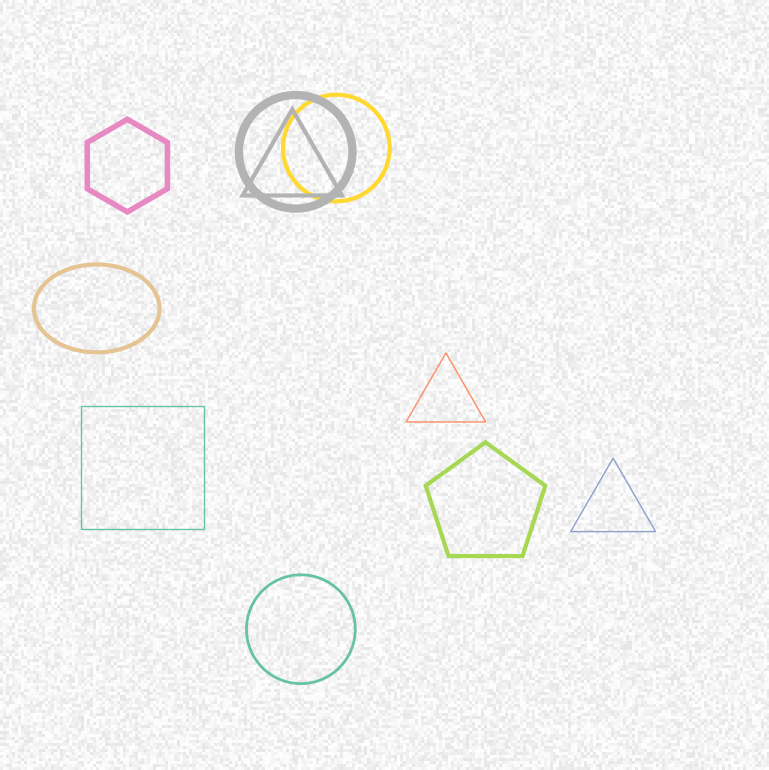[{"shape": "circle", "thickness": 1, "radius": 0.35, "center": [0.391, 0.183]}, {"shape": "square", "thickness": 0.5, "radius": 0.4, "center": [0.185, 0.393]}, {"shape": "triangle", "thickness": 0.5, "radius": 0.3, "center": [0.579, 0.482]}, {"shape": "triangle", "thickness": 0.5, "radius": 0.32, "center": [0.796, 0.341]}, {"shape": "hexagon", "thickness": 2, "radius": 0.3, "center": [0.165, 0.785]}, {"shape": "pentagon", "thickness": 1.5, "radius": 0.41, "center": [0.631, 0.344]}, {"shape": "circle", "thickness": 1.5, "radius": 0.35, "center": [0.437, 0.808]}, {"shape": "oval", "thickness": 1.5, "radius": 0.41, "center": [0.126, 0.599]}, {"shape": "triangle", "thickness": 1.5, "radius": 0.37, "center": [0.38, 0.783]}, {"shape": "circle", "thickness": 3, "radius": 0.37, "center": [0.384, 0.803]}]